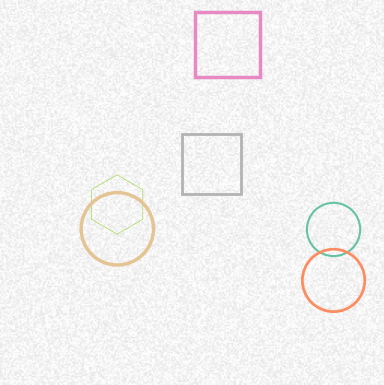[{"shape": "circle", "thickness": 1.5, "radius": 0.35, "center": [0.866, 0.404]}, {"shape": "circle", "thickness": 2, "radius": 0.41, "center": [0.866, 0.272]}, {"shape": "square", "thickness": 2.5, "radius": 0.42, "center": [0.592, 0.884]}, {"shape": "hexagon", "thickness": 0.5, "radius": 0.38, "center": [0.304, 0.469]}, {"shape": "circle", "thickness": 2.5, "radius": 0.47, "center": [0.305, 0.406]}, {"shape": "square", "thickness": 2, "radius": 0.39, "center": [0.549, 0.573]}]